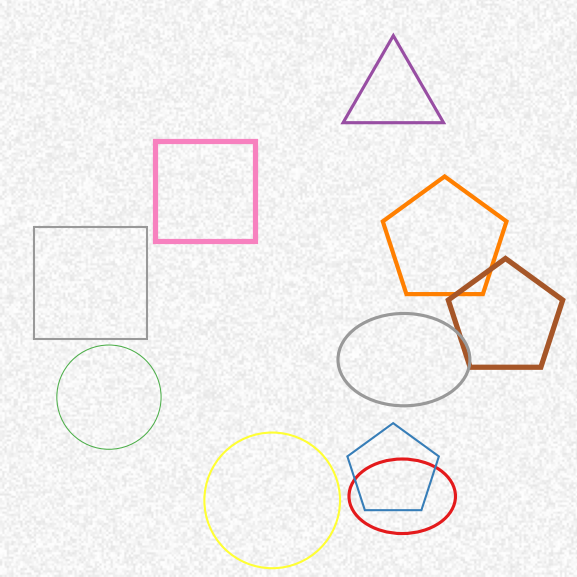[{"shape": "oval", "thickness": 1.5, "radius": 0.46, "center": [0.697, 0.14]}, {"shape": "pentagon", "thickness": 1, "radius": 0.42, "center": [0.681, 0.183]}, {"shape": "circle", "thickness": 0.5, "radius": 0.45, "center": [0.189, 0.311]}, {"shape": "triangle", "thickness": 1.5, "radius": 0.5, "center": [0.681, 0.837]}, {"shape": "pentagon", "thickness": 2, "radius": 0.56, "center": [0.77, 0.581]}, {"shape": "circle", "thickness": 1, "radius": 0.59, "center": [0.471, 0.133]}, {"shape": "pentagon", "thickness": 2.5, "radius": 0.52, "center": [0.875, 0.447]}, {"shape": "square", "thickness": 2.5, "radius": 0.43, "center": [0.355, 0.668]}, {"shape": "square", "thickness": 1, "radius": 0.49, "center": [0.157, 0.51]}, {"shape": "oval", "thickness": 1.5, "radius": 0.57, "center": [0.699, 0.376]}]